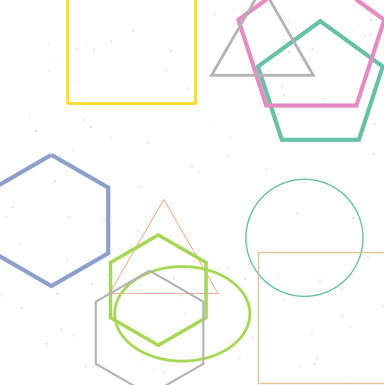[{"shape": "circle", "thickness": 1, "radius": 0.76, "center": [0.791, 0.382]}, {"shape": "pentagon", "thickness": 3, "radius": 0.85, "center": [0.832, 0.775]}, {"shape": "triangle", "thickness": 0.5, "radius": 0.82, "center": [0.425, 0.319]}, {"shape": "hexagon", "thickness": 3, "radius": 0.85, "center": [0.134, 0.427]}, {"shape": "pentagon", "thickness": 3, "radius": 1.0, "center": [0.809, 0.887]}, {"shape": "oval", "thickness": 2, "radius": 0.88, "center": [0.473, 0.185]}, {"shape": "hexagon", "thickness": 2.5, "radius": 0.72, "center": [0.411, 0.246]}, {"shape": "square", "thickness": 2, "radius": 0.83, "center": [0.34, 0.898]}, {"shape": "square", "thickness": 1, "radius": 0.85, "center": [0.841, 0.176]}, {"shape": "hexagon", "thickness": 1.5, "radius": 0.81, "center": [0.388, 0.136]}, {"shape": "triangle", "thickness": 2, "radius": 0.76, "center": [0.682, 0.881]}]